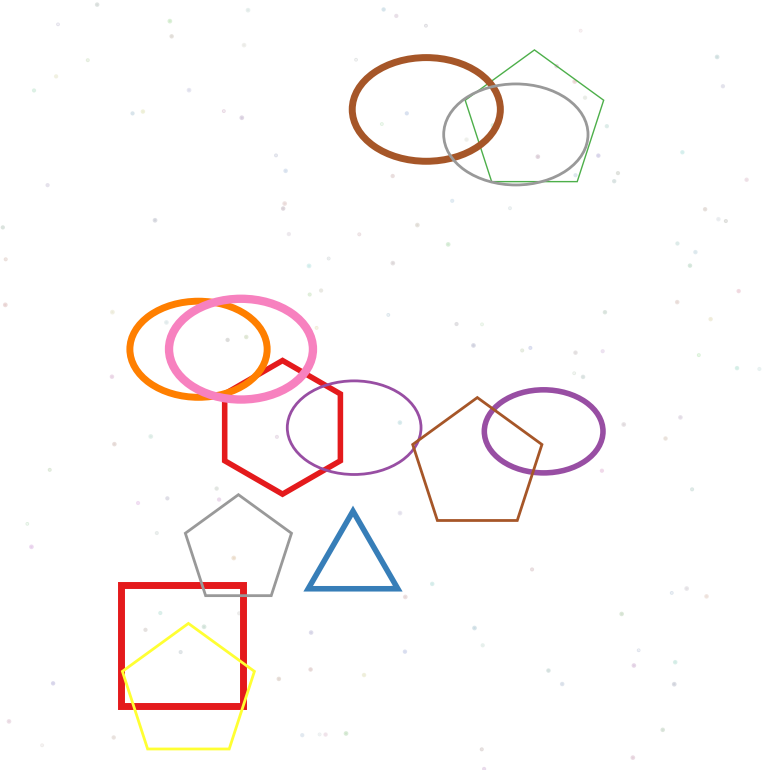[{"shape": "square", "thickness": 2.5, "radius": 0.39, "center": [0.236, 0.162]}, {"shape": "hexagon", "thickness": 2, "radius": 0.43, "center": [0.367, 0.445]}, {"shape": "triangle", "thickness": 2, "radius": 0.34, "center": [0.458, 0.269]}, {"shape": "pentagon", "thickness": 0.5, "radius": 0.47, "center": [0.694, 0.841]}, {"shape": "oval", "thickness": 2, "radius": 0.39, "center": [0.706, 0.44]}, {"shape": "oval", "thickness": 1, "radius": 0.43, "center": [0.46, 0.445]}, {"shape": "oval", "thickness": 2.5, "radius": 0.45, "center": [0.258, 0.546]}, {"shape": "pentagon", "thickness": 1, "radius": 0.45, "center": [0.245, 0.1]}, {"shape": "oval", "thickness": 2.5, "radius": 0.48, "center": [0.554, 0.858]}, {"shape": "pentagon", "thickness": 1, "radius": 0.44, "center": [0.62, 0.395]}, {"shape": "oval", "thickness": 3, "radius": 0.47, "center": [0.313, 0.547]}, {"shape": "oval", "thickness": 1, "radius": 0.47, "center": [0.67, 0.825]}, {"shape": "pentagon", "thickness": 1, "radius": 0.36, "center": [0.31, 0.285]}]